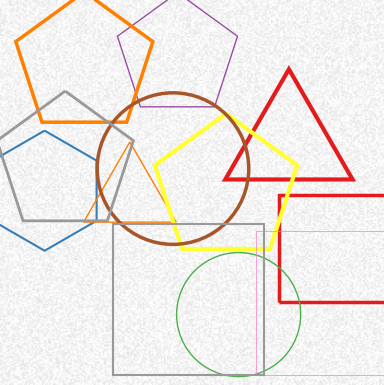[{"shape": "square", "thickness": 2.5, "radius": 0.7, "center": [0.863, 0.355]}, {"shape": "triangle", "thickness": 3, "radius": 0.95, "center": [0.75, 0.629]}, {"shape": "hexagon", "thickness": 1.5, "radius": 0.78, "center": [0.116, 0.505]}, {"shape": "circle", "thickness": 1, "radius": 0.81, "center": [0.62, 0.183]}, {"shape": "pentagon", "thickness": 1, "radius": 0.82, "center": [0.461, 0.855]}, {"shape": "triangle", "thickness": 1, "radius": 0.69, "center": [0.337, 0.492]}, {"shape": "pentagon", "thickness": 2.5, "radius": 0.94, "center": [0.219, 0.834]}, {"shape": "pentagon", "thickness": 3, "radius": 0.97, "center": [0.587, 0.511]}, {"shape": "circle", "thickness": 2.5, "radius": 0.98, "center": [0.449, 0.562]}, {"shape": "square", "thickness": 0.5, "radius": 0.93, "center": [0.85, 0.213]}, {"shape": "pentagon", "thickness": 2, "radius": 0.93, "center": [0.169, 0.577]}, {"shape": "square", "thickness": 1.5, "radius": 0.98, "center": [0.49, 0.221]}]